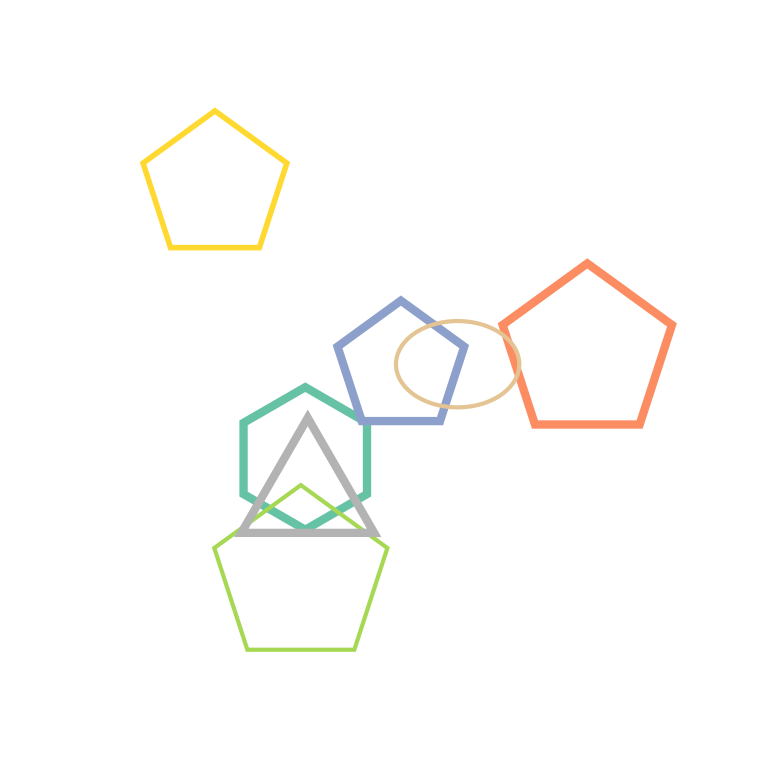[{"shape": "hexagon", "thickness": 3, "radius": 0.46, "center": [0.396, 0.405]}, {"shape": "pentagon", "thickness": 3, "radius": 0.58, "center": [0.763, 0.542]}, {"shape": "pentagon", "thickness": 3, "radius": 0.43, "center": [0.521, 0.523]}, {"shape": "pentagon", "thickness": 1.5, "radius": 0.59, "center": [0.391, 0.252]}, {"shape": "pentagon", "thickness": 2, "radius": 0.49, "center": [0.279, 0.758]}, {"shape": "oval", "thickness": 1.5, "radius": 0.4, "center": [0.594, 0.527]}, {"shape": "triangle", "thickness": 3, "radius": 0.5, "center": [0.4, 0.358]}]